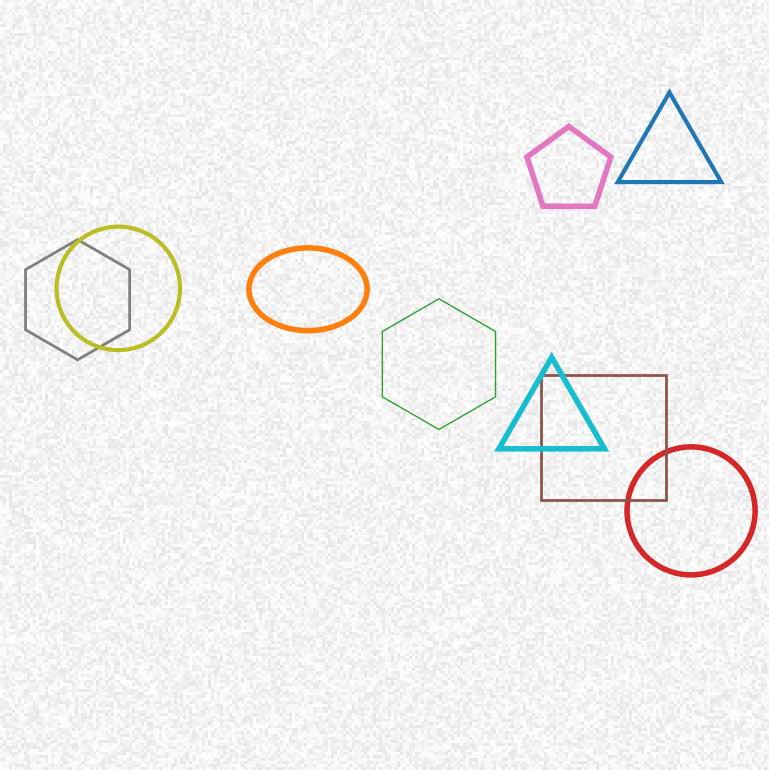[{"shape": "triangle", "thickness": 1.5, "radius": 0.39, "center": [0.869, 0.802]}, {"shape": "oval", "thickness": 2, "radius": 0.38, "center": [0.4, 0.624]}, {"shape": "hexagon", "thickness": 0.5, "radius": 0.42, "center": [0.57, 0.527]}, {"shape": "circle", "thickness": 2, "radius": 0.42, "center": [0.897, 0.337]}, {"shape": "square", "thickness": 1, "radius": 0.41, "center": [0.783, 0.432]}, {"shape": "pentagon", "thickness": 2, "radius": 0.29, "center": [0.739, 0.778]}, {"shape": "hexagon", "thickness": 1, "radius": 0.39, "center": [0.101, 0.611]}, {"shape": "circle", "thickness": 1.5, "radius": 0.4, "center": [0.154, 0.625]}, {"shape": "triangle", "thickness": 2, "radius": 0.4, "center": [0.716, 0.457]}]